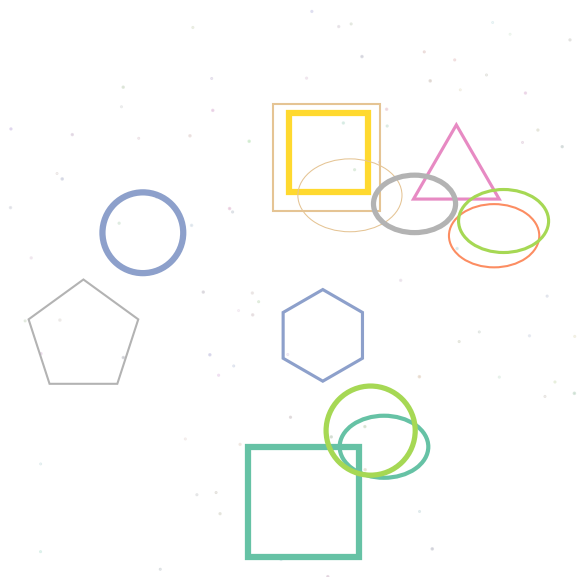[{"shape": "oval", "thickness": 2, "radius": 0.38, "center": [0.665, 0.226]}, {"shape": "square", "thickness": 3, "radius": 0.48, "center": [0.525, 0.13]}, {"shape": "oval", "thickness": 1, "radius": 0.39, "center": [0.856, 0.591]}, {"shape": "circle", "thickness": 3, "radius": 0.35, "center": [0.247, 0.596]}, {"shape": "hexagon", "thickness": 1.5, "radius": 0.4, "center": [0.559, 0.418]}, {"shape": "triangle", "thickness": 1.5, "radius": 0.43, "center": [0.79, 0.697]}, {"shape": "oval", "thickness": 1.5, "radius": 0.39, "center": [0.872, 0.616]}, {"shape": "circle", "thickness": 2.5, "radius": 0.39, "center": [0.642, 0.254]}, {"shape": "square", "thickness": 3, "radius": 0.34, "center": [0.568, 0.735]}, {"shape": "oval", "thickness": 0.5, "radius": 0.45, "center": [0.606, 0.661]}, {"shape": "square", "thickness": 1, "radius": 0.46, "center": [0.565, 0.726]}, {"shape": "oval", "thickness": 2.5, "radius": 0.36, "center": [0.718, 0.646]}, {"shape": "pentagon", "thickness": 1, "radius": 0.5, "center": [0.144, 0.415]}]